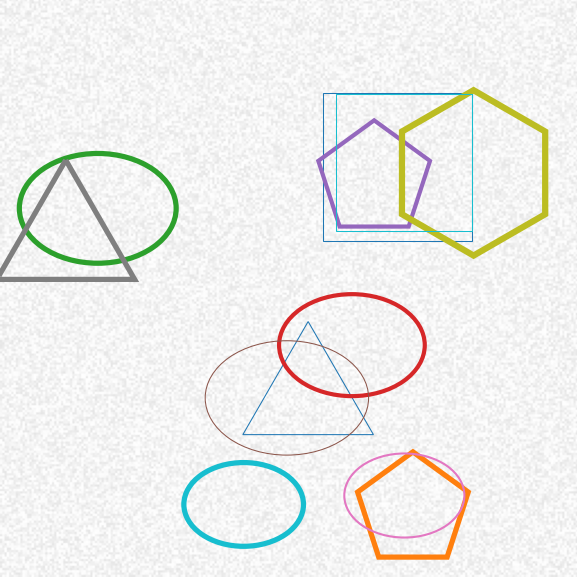[{"shape": "triangle", "thickness": 0.5, "radius": 0.65, "center": [0.534, 0.312]}, {"shape": "square", "thickness": 0.5, "radius": 0.64, "center": [0.688, 0.71]}, {"shape": "pentagon", "thickness": 2.5, "radius": 0.5, "center": [0.715, 0.116]}, {"shape": "oval", "thickness": 2.5, "radius": 0.68, "center": [0.169, 0.638]}, {"shape": "oval", "thickness": 2, "radius": 0.63, "center": [0.609, 0.401]}, {"shape": "pentagon", "thickness": 2, "radius": 0.51, "center": [0.648, 0.689]}, {"shape": "oval", "thickness": 0.5, "radius": 0.71, "center": [0.497, 0.31]}, {"shape": "oval", "thickness": 1, "radius": 0.52, "center": [0.7, 0.141]}, {"shape": "triangle", "thickness": 2.5, "radius": 0.69, "center": [0.114, 0.584]}, {"shape": "hexagon", "thickness": 3, "radius": 0.72, "center": [0.82, 0.7]}, {"shape": "square", "thickness": 0.5, "radius": 0.59, "center": [0.699, 0.717]}, {"shape": "oval", "thickness": 2.5, "radius": 0.52, "center": [0.422, 0.126]}]